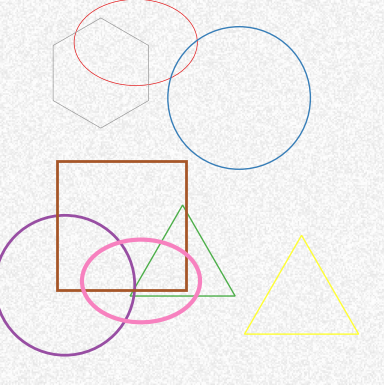[{"shape": "oval", "thickness": 0.5, "radius": 0.8, "center": [0.353, 0.89]}, {"shape": "circle", "thickness": 1, "radius": 0.93, "center": [0.621, 0.746]}, {"shape": "triangle", "thickness": 1, "radius": 0.79, "center": [0.474, 0.31]}, {"shape": "circle", "thickness": 2, "radius": 0.91, "center": [0.168, 0.259]}, {"shape": "triangle", "thickness": 1, "radius": 0.86, "center": [0.783, 0.218]}, {"shape": "square", "thickness": 2, "radius": 0.84, "center": [0.316, 0.414]}, {"shape": "oval", "thickness": 3, "radius": 0.77, "center": [0.366, 0.27]}, {"shape": "hexagon", "thickness": 0.5, "radius": 0.72, "center": [0.262, 0.81]}]